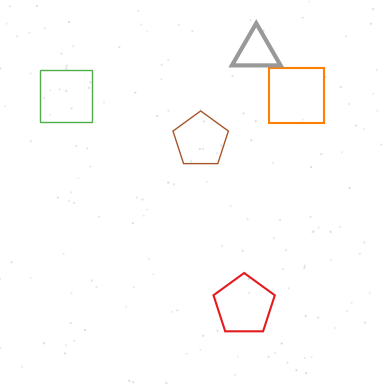[{"shape": "pentagon", "thickness": 1.5, "radius": 0.42, "center": [0.634, 0.207]}, {"shape": "square", "thickness": 1, "radius": 0.34, "center": [0.172, 0.751]}, {"shape": "square", "thickness": 1.5, "radius": 0.36, "center": [0.77, 0.751]}, {"shape": "pentagon", "thickness": 1, "radius": 0.38, "center": [0.521, 0.636]}, {"shape": "triangle", "thickness": 3, "radius": 0.36, "center": [0.666, 0.867]}]